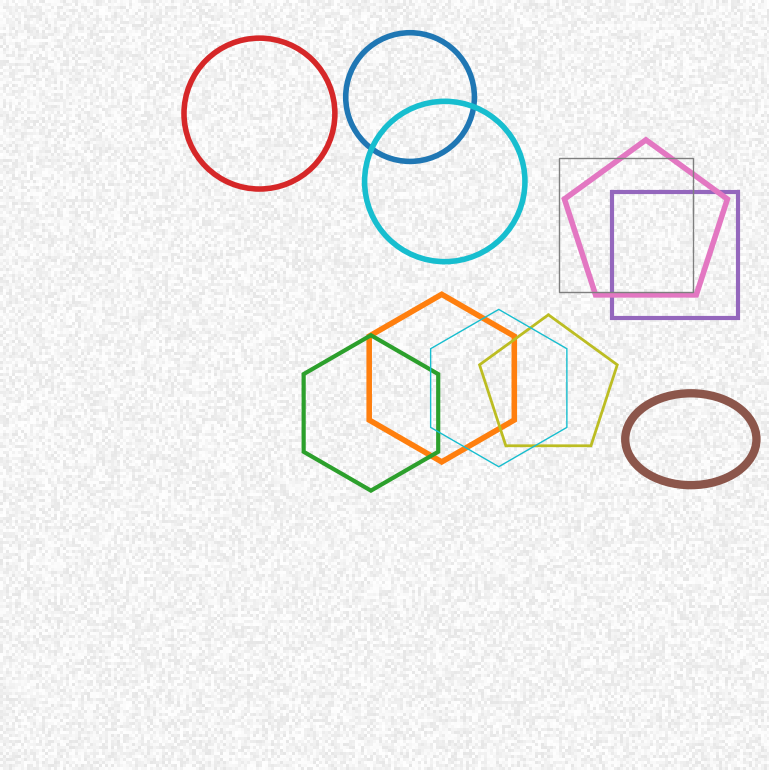[{"shape": "circle", "thickness": 2, "radius": 0.42, "center": [0.533, 0.874]}, {"shape": "hexagon", "thickness": 2, "radius": 0.54, "center": [0.574, 0.509]}, {"shape": "hexagon", "thickness": 1.5, "radius": 0.5, "center": [0.482, 0.464]}, {"shape": "circle", "thickness": 2, "radius": 0.49, "center": [0.337, 0.852]}, {"shape": "square", "thickness": 1.5, "radius": 0.41, "center": [0.877, 0.669]}, {"shape": "oval", "thickness": 3, "radius": 0.43, "center": [0.897, 0.43]}, {"shape": "pentagon", "thickness": 2, "radius": 0.56, "center": [0.839, 0.707]}, {"shape": "square", "thickness": 0.5, "radius": 0.44, "center": [0.813, 0.708]}, {"shape": "pentagon", "thickness": 1, "radius": 0.47, "center": [0.712, 0.497]}, {"shape": "hexagon", "thickness": 0.5, "radius": 0.51, "center": [0.648, 0.496]}, {"shape": "circle", "thickness": 2, "radius": 0.52, "center": [0.578, 0.764]}]